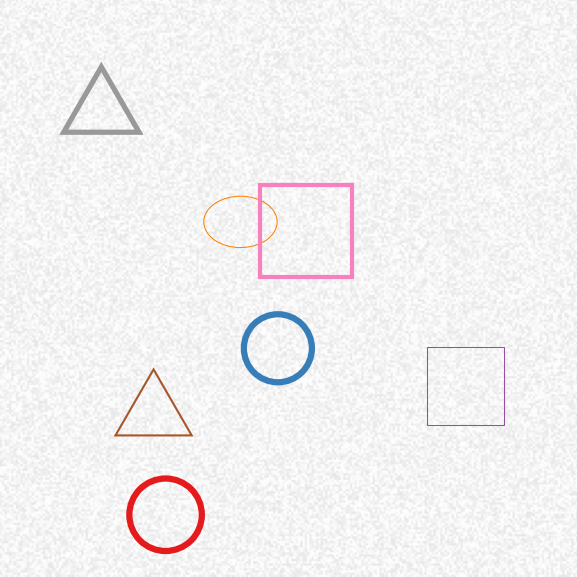[{"shape": "circle", "thickness": 3, "radius": 0.31, "center": [0.287, 0.108]}, {"shape": "circle", "thickness": 3, "radius": 0.29, "center": [0.481, 0.396]}, {"shape": "square", "thickness": 0.5, "radius": 0.34, "center": [0.806, 0.33]}, {"shape": "oval", "thickness": 0.5, "radius": 0.32, "center": [0.416, 0.615]}, {"shape": "triangle", "thickness": 1, "radius": 0.38, "center": [0.266, 0.283]}, {"shape": "square", "thickness": 2, "radius": 0.4, "center": [0.529, 0.599]}, {"shape": "triangle", "thickness": 2.5, "radius": 0.38, "center": [0.176, 0.808]}]